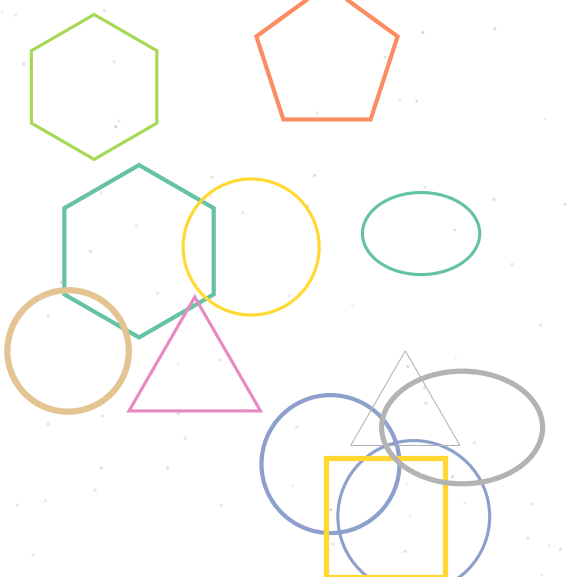[{"shape": "oval", "thickness": 1.5, "radius": 0.51, "center": [0.729, 0.595]}, {"shape": "hexagon", "thickness": 2, "radius": 0.75, "center": [0.241, 0.564]}, {"shape": "pentagon", "thickness": 2, "radius": 0.64, "center": [0.566, 0.896]}, {"shape": "circle", "thickness": 1.5, "radius": 0.66, "center": [0.716, 0.105]}, {"shape": "circle", "thickness": 2, "radius": 0.6, "center": [0.572, 0.196]}, {"shape": "triangle", "thickness": 1.5, "radius": 0.66, "center": [0.337, 0.353]}, {"shape": "hexagon", "thickness": 1.5, "radius": 0.63, "center": [0.163, 0.849]}, {"shape": "circle", "thickness": 1.5, "radius": 0.59, "center": [0.435, 0.571]}, {"shape": "square", "thickness": 2.5, "radius": 0.51, "center": [0.667, 0.104]}, {"shape": "circle", "thickness": 3, "radius": 0.53, "center": [0.118, 0.391]}, {"shape": "triangle", "thickness": 0.5, "radius": 0.55, "center": [0.702, 0.282]}, {"shape": "oval", "thickness": 2.5, "radius": 0.7, "center": [0.8, 0.259]}]